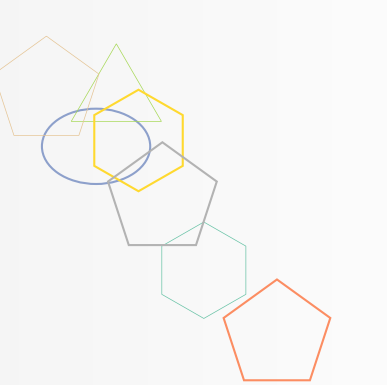[{"shape": "hexagon", "thickness": 0.5, "radius": 0.63, "center": [0.526, 0.298]}, {"shape": "pentagon", "thickness": 1.5, "radius": 0.72, "center": [0.715, 0.129]}, {"shape": "oval", "thickness": 1.5, "radius": 0.7, "center": [0.248, 0.62]}, {"shape": "triangle", "thickness": 0.5, "radius": 0.67, "center": [0.3, 0.752]}, {"shape": "hexagon", "thickness": 1.5, "radius": 0.66, "center": [0.357, 0.635]}, {"shape": "pentagon", "thickness": 0.5, "radius": 0.71, "center": [0.12, 0.764]}, {"shape": "pentagon", "thickness": 1.5, "radius": 0.74, "center": [0.419, 0.483]}]